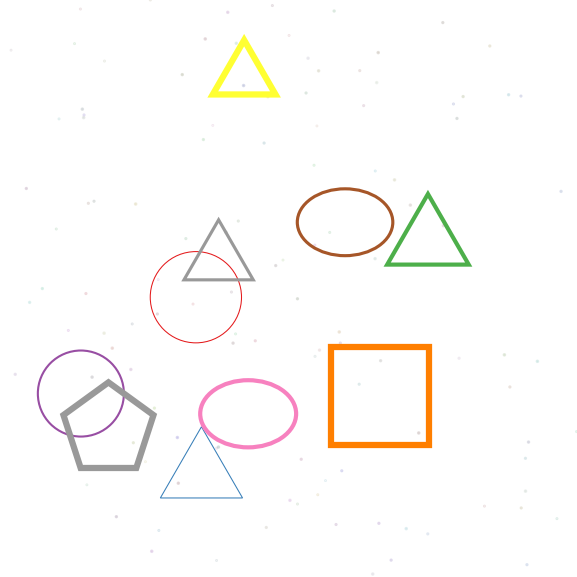[{"shape": "circle", "thickness": 0.5, "radius": 0.4, "center": [0.339, 0.484]}, {"shape": "triangle", "thickness": 0.5, "radius": 0.41, "center": [0.349, 0.178]}, {"shape": "triangle", "thickness": 2, "radius": 0.41, "center": [0.741, 0.582]}, {"shape": "circle", "thickness": 1, "radius": 0.37, "center": [0.14, 0.318]}, {"shape": "square", "thickness": 3, "radius": 0.42, "center": [0.659, 0.314]}, {"shape": "triangle", "thickness": 3, "radius": 0.31, "center": [0.423, 0.867]}, {"shape": "oval", "thickness": 1.5, "radius": 0.41, "center": [0.597, 0.614]}, {"shape": "oval", "thickness": 2, "radius": 0.42, "center": [0.43, 0.283]}, {"shape": "pentagon", "thickness": 3, "radius": 0.41, "center": [0.188, 0.255]}, {"shape": "triangle", "thickness": 1.5, "radius": 0.35, "center": [0.379, 0.549]}]